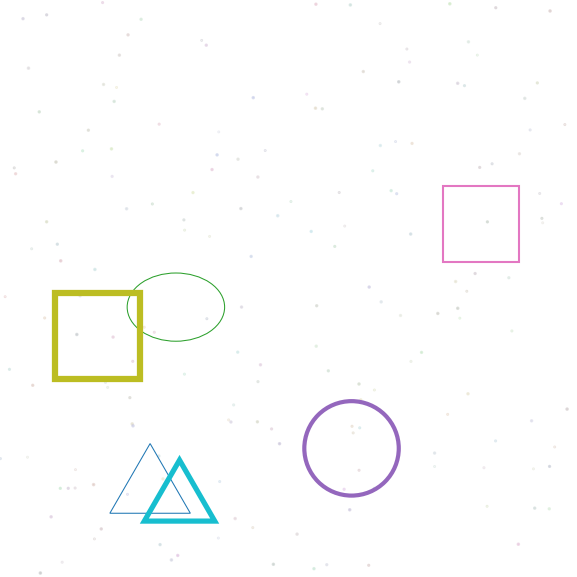[{"shape": "triangle", "thickness": 0.5, "radius": 0.4, "center": [0.26, 0.151]}, {"shape": "oval", "thickness": 0.5, "radius": 0.42, "center": [0.305, 0.467]}, {"shape": "circle", "thickness": 2, "radius": 0.41, "center": [0.609, 0.223]}, {"shape": "square", "thickness": 1, "radius": 0.33, "center": [0.833, 0.611]}, {"shape": "square", "thickness": 3, "radius": 0.37, "center": [0.169, 0.417]}, {"shape": "triangle", "thickness": 2.5, "radius": 0.35, "center": [0.311, 0.132]}]